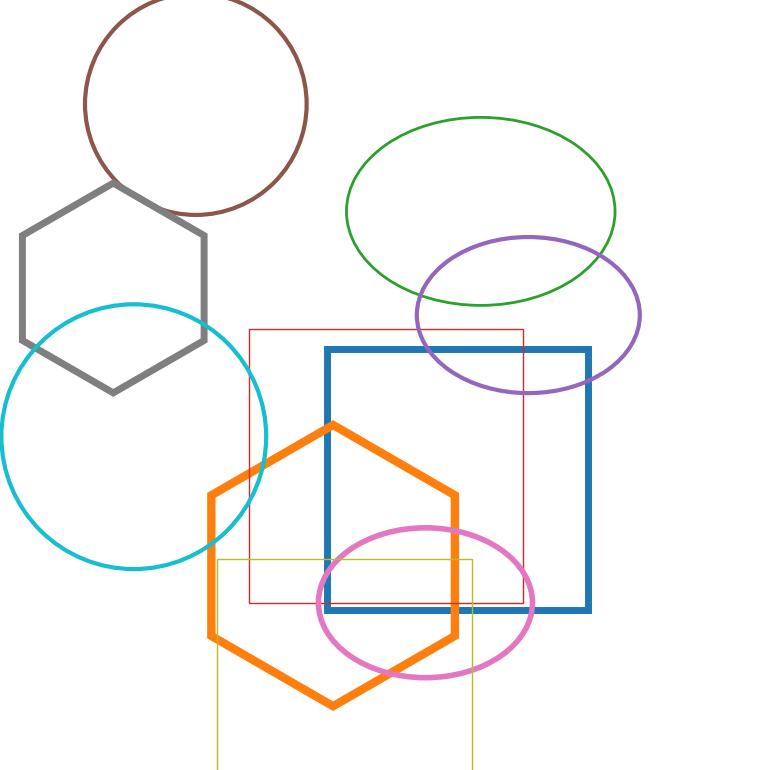[{"shape": "square", "thickness": 2.5, "radius": 0.85, "center": [0.594, 0.378]}, {"shape": "hexagon", "thickness": 3, "radius": 0.91, "center": [0.433, 0.265]}, {"shape": "oval", "thickness": 1, "radius": 0.87, "center": [0.624, 0.725]}, {"shape": "square", "thickness": 0.5, "radius": 0.89, "center": [0.501, 0.394]}, {"shape": "oval", "thickness": 1.5, "radius": 0.72, "center": [0.686, 0.591]}, {"shape": "circle", "thickness": 1.5, "radius": 0.72, "center": [0.254, 0.865]}, {"shape": "oval", "thickness": 2, "radius": 0.7, "center": [0.553, 0.217]}, {"shape": "hexagon", "thickness": 2.5, "radius": 0.68, "center": [0.147, 0.626]}, {"shape": "square", "thickness": 0.5, "radius": 0.83, "center": [0.448, 0.108]}, {"shape": "circle", "thickness": 1.5, "radius": 0.86, "center": [0.174, 0.433]}]